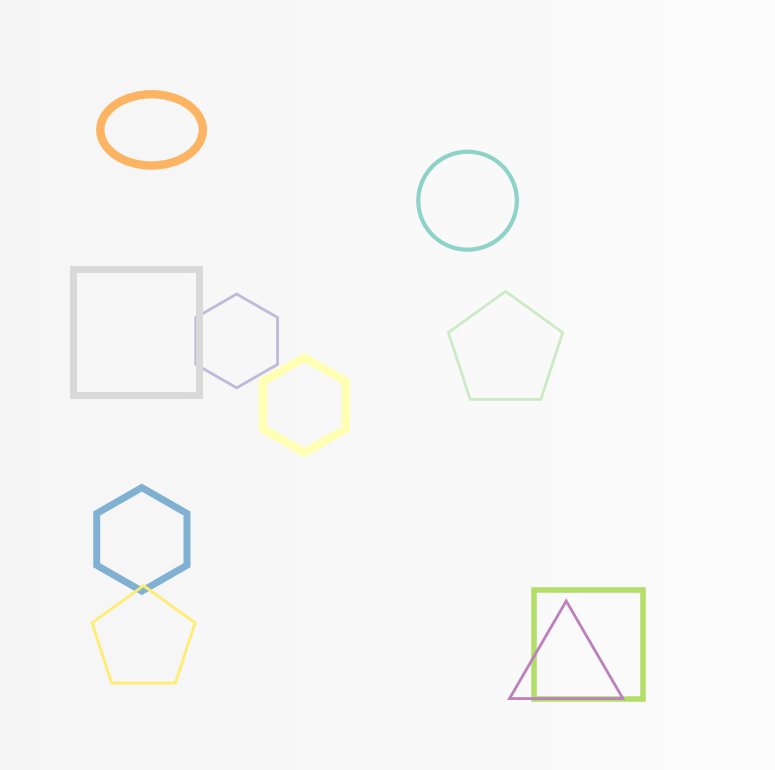[{"shape": "circle", "thickness": 1.5, "radius": 0.32, "center": [0.603, 0.739]}, {"shape": "hexagon", "thickness": 3, "radius": 0.31, "center": [0.393, 0.474]}, {"shape": "hexagon", "thickness": 1, "radius": 0.3, "center": [0.305, 0.557]}, {"shape": "hexagon", "thickness": 2.5, "radius": 0.34, "center": [0.183, 0.3]}, {"shape": "oval", "thickness": 3, "radius": 0.33, "center": [0.196, 0.831]}, {"shape": "square", "thickness": 2, "radius": 0.35, "center": [0.76, 0.163]}, {"shape": "square", "thickness": 2.5, "radius": 0.41, "center": [0.176, 0.569]}, {"shape": "triangle", "thickness": 1, "radius": 0.42, "center": [0.731, 0.135]}, {"shape": "pentagon", "thickness": 1, "radius": 0.39, "center": [0.652, 0.544]}, {"shape": "pentagon", "thickness": 1, "radius": 0.35, "center": [0.185, 0.169]}]